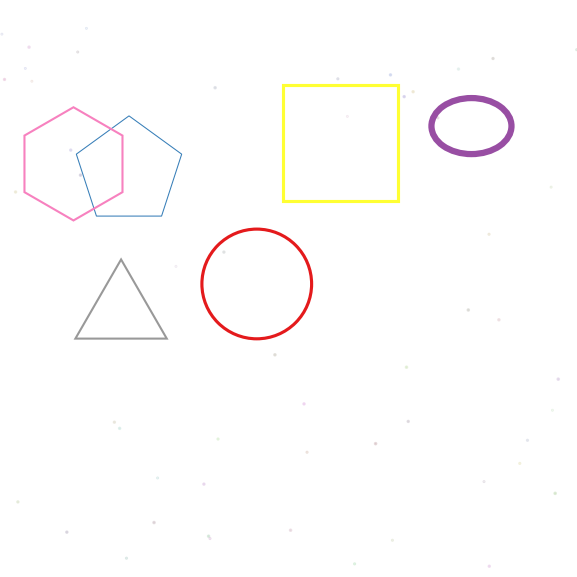[{"shape": "circle", "thickness": 1.5, "radius": 0.47, "center": [0.445, 0.507]}, {"shape": "pentagon", "thickness": 0.5, "radius": 0.48, "center": [0.223, 0.703]}, {"shape": "oval", "thickness": 3, "radius": 0.35, "center": [0.816, 0.781]}, {"shape": "square", "thickness": 1.5, "radius": 0.5, "center": [0.589, 0.751]}, {"shape": "hexagon", "thickness": 1, "radius": 0.49, "center": [0.127, 0.715]}, {"shape": "triangle", "thickness": 1, "radius": 0.46, "center": [0.21, 0.458]}]